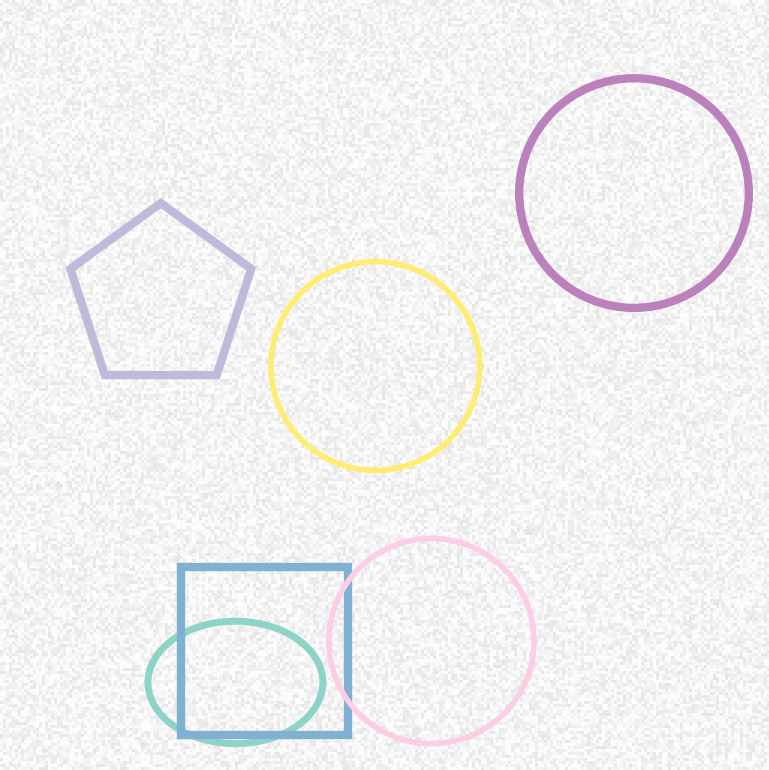[{"shape": "oval", "thickness": 2.5, "radius": 0.57, "center": [0.306, 0.114]}, {"shape": "pentagon", "thickness": 3, "radius": 0.62, "center": [0.209, 0.613]}, {"shape": "square", "thickness": 3, "radius": 0.54, "center": [0.343, 0.154]}, {"shape": "circle", "thickness": 2, "radius": 0.67, "center": [0.56, 0.167]}, {"shape": "circle", "thickness": 3, "radius": 0.75, "center": [0.823, 0.749]}, {"shape": "circle", "thickness": 2, "radius": 0.68, "center": [0.487, 0.525]}]